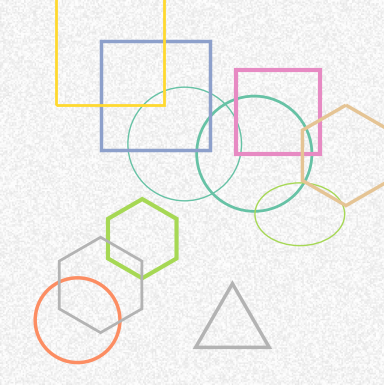[{"shape": "circle", "thickness": 1, "radius": 0.74, "center": [0.48, 0.626]}, {"shape": "circle", "thickness": 2, "radius": 0.75, "center": [0.66, 0.601]}, {"shape": "circle", "thickness": 2.5, "radius": 0.55, "center": [0.201, 0.168]}, {"shape": "square", "thickness": 2.5, "radius": 0.71, "center": [0.404, 0.752]}, {"shape": "square", "thickness": 3, "radius": 0.55, "center": [0.722, 0.708]}, {"shape": "hexagon", "thickness": 3, "radius": 0.51, "center": [0.37, 0.38]}, {"shape": "oval", "thickness": 1, "radius": 0.58, "center": [0.779, 0.443]}, {"shape": "square", "thickness": 2, "radius": 0.7, "center": [0.286, 0.869]}, {"shape": "hexagon", "thickness": 2.5, "radius": 0.65, "center": [0.899, 0.597]}, {"shape": "hexagon", "thickness": 2, "radius": 0.62, "center": [0.261, 0.26]}, {"shape": "triangle", "thickness": 2.5, "radius": 0.55, "center": [0.604, 0.153]}]